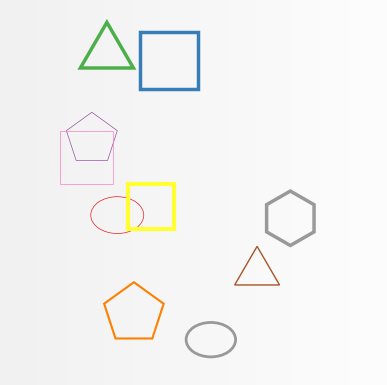[{"shape": "oval", "thickness": 0.5, "radius": 0.34, "center": [0.303, 0.441]}, {"shape": "square", "thickness": 2.5, "radius": 0.38, "center": [0.436, 0.843]}, {"shape": "triangle", "thickness": 2.5, "radius": 0.4, "center": [0.276, 0.863]}, {"shape": "pentagon", "thickness": 0.5, "radius": 0.35, "center": [0.237, 0.639]}, {"shape": "pentagon", "thickness": 1.5, "radius": 0.4, "center": [0.346, 0.186]}, {"shape": "square", "thickness": 3, "radius": 0.29, "center": [0.39, 0.463]}, {"shape": "triangle", "thickness": 1, "radius": 0.33, "center": [0.663, 0.293]}, {"shape": "square", "thickness": 0.5, "radius": 0.34, "center": [0.223, 0.591]}, {"shape": "oval", "thickness": 2, "radius": 0.32, "center": [0.544, 0.118]}, {"shape": "hexagon", "thickness": 2.5, "radius": 0.35, "center": [0.749, 0.433]}]